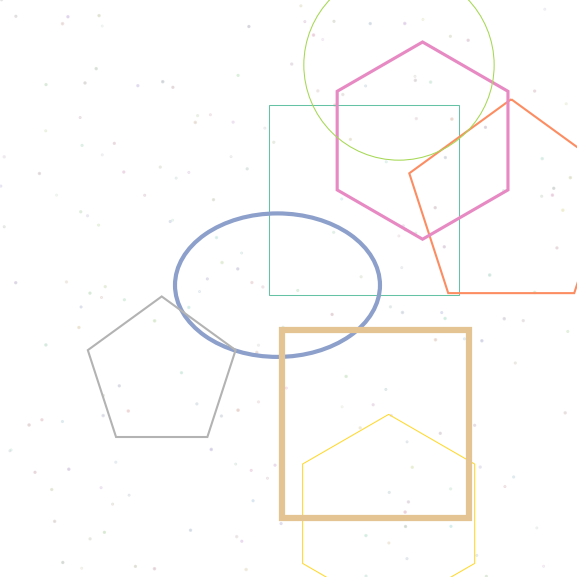[{"shape": "square", "thickness": 0.5, "radius": 0.82, "center": [0.63, 0.653]}, {"shape": "pentagon", "thickness": 1, "radius": 0.93, "center": [0.885, 0.642]}, {"shape": "oval", "thickness": 2, "radius": 0.89, "center": [0.481, 0.505]}, {"shape": "hexagon", "thickness": 1.5, "radius": 0.85, "center": [0.732, 0.756]}, {"shape": "circle", "thickness": 0.5, "radius": 0.82, "center": [0.691, 0.887]}, {"shape": "hexagon", "thickness": 0.5, "radius": 0.86, "center": [0.673, 0.11]}, {"shape": "square", "thickness": 3, "radius": 0.81, "center": [0.65, 0.265]}, {"shape": "pentagon", "thickness": 1, "radius": 0.67, "center": [0.28, 0.351]}]